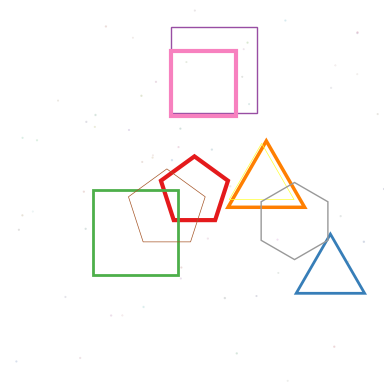[{"shape": "pentagon", "thickness": 3, "radius": 0.46, "center": [0.505, 0.502]}, {"shape": "triangle", "thickness": 2, "radius": 0.51, "center": [0.858, 0.289]}, {"shape": "square", "thickness": 2, "radius": 0.55, "center": [0.352, 0.396]}, {"shape": "square", "thickness": 1, "radius": 0.56, "center": [0.557, 0.818]}, {"shape": "triangle", "thickness": 2.5, "radius": 0.57, "center": [0.692, 0.519]}, {"shape": "triangle", "thickness": 0.5, "radius": 0.49, "center": [0.68, 0.53]}, {"shape": "pentagon", "thickness": 0.5, "radius": 0.52, "center": [0.433, 0.457]}, {"shape": "square", "thickness": 3, "radius": 0.42, "center": [0.529, 0.783]}, {"shape": "hexagon", "thickness": 1, "radius": 0.5, "center": [0.765, 0.426]}]